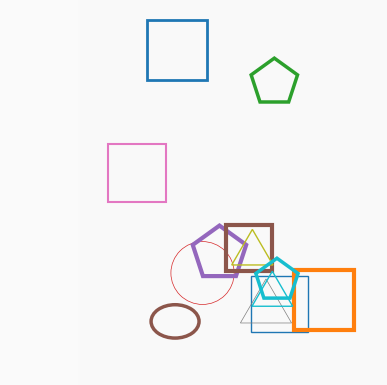[{"shape": "square", "thickness": 2, "radius": 0.39, "center": [0.458, 0.87]}, {"shape": "square", "thickness": 1, "radius": 0.36, "center": [0.721, 0.211]}, {"shape": "square", "thickness": 3, "radius": 0.39, "center": [0.836, 0.222]}, {"shape": "pentagon", "thickness": 2.5, "radius": 0.31, "center": [0.708, 0.786]}, {"shape": "circle", "thickness": 0.5, "radius": 0.41, "center": [0.523, 0.291]}, {"shape": "pentagon", "thickness": 3, "radius": 0.36, "center": [0.566, 0.342]}, {"shape": "oval", "thickness": 2.5, "radius": 0.31, "center": [0.452, 0.165]}, {"shape": "square", "thickness": 3, "radius": 0.3, "center": [0.643, 0.355]}, {"shape": "square", "thickness": 1.5, "radius": 0.38, "center": [0.354, 0.55]}, {"shape": "triangle", "thickness": 0.5, "radius": 0.38, "center": [0.686, 0.199]}, {"shape": "triangle", "thickness": 1, "radius": 0.31, "center": [0.651, 0.343]}, {"shape": "pentagon", "thickness": 2.5, "radius": 0.29, "center": [0.715, 0.272]}, {"shape": "triangle", "thickness": 1, "radius": 0.3, "center": [0.703, 0.235]}]